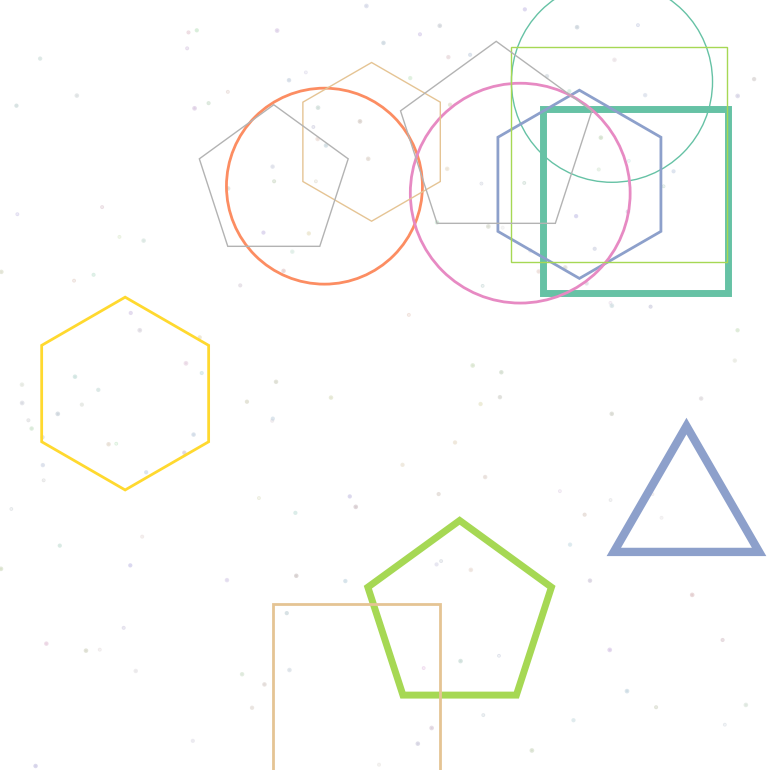[{"shape": "circle", "thickness": 0.5, "radius": 0.65, "center": [0.795, 0.894]}, {"shape": "square", "thickness": 2.5, "radius": 0.6, "center": [0.825, 0.739]}, {"shape": "circle", "thickness": 1, "radius": 0.64, "center": [0.421, 0.758]}, {"shape": "hexagon", "thickness": 1, "radius": 0.61, "center": [0.752, 0.761]}, {"shape": "triangle", "thickness": 3, "radius": 0.54, "center": [0.892, 0.338]}, {"shape": "circle", "thickness": 1, "radius": 0.71, "center": [0.676, 0.749]}, {"shape": "pentagon", "thickness": 2.5, "radius": 0.63, "center": [0.597, 0.199]}, {"shape": "square", "thickness": 0.5, "radius": 0.7, "center": [0.804, 0.799]}, {"shape": "hexagon", "thickness": 1, "radius": 0.63, "center": [0.163, 0.489]}, {"shape": "square", "thickness": 1, "radius": 0.54, "center": [0.463, 0.107]}, {"shape": "hexagon", "thickness": 0.5, "radius": 0.52, "center": [0.483, 0.816]}, {"shape": "pentagon", "thickness": 0.5, "radius": 0.51, "center": [0.356, 0.762]}, {"shape": "pentagon", "thickness": 0.5, "radius": 0.65, "center": [0.644, 0.816]}]